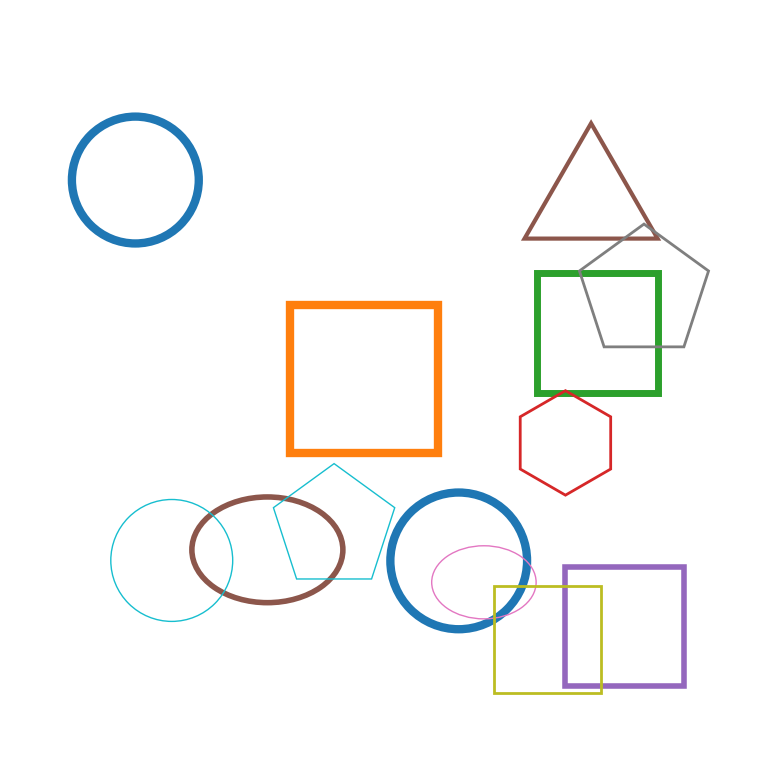[{"shape": "circle", "thickness": 3, "radius": 0.41, "center": [0.176, 0.766]}, {"shape": "circle", "thickness": 3, "radius": 0.44, "center": [0.596, 0.272]}, {"shape": "square", "thickness": 3, "radius": 0.48, "center": [0.473, 0.508]}, {"shape": "square", "thickness": 2.5, "radius": 0.39, "center": [0.776, 0.568]}, {"shape": "hexagon", "thickness": 1, "radius": 0.34, "center": [0.734, 0.425]}, {"shape": "square", "thickness": 2, "radius": 0.39, "center": [0.812, 0.186]}, {"shape": "oval", "thickness": 2, "radius": 0.49, "center": [0.347, 0.286]}, {"shape": "triangle", "thickness": 1.5, "radius": 0.5, "center": [0.768, 0.74]}, {"shape": "oval", "thickness": 0.5, "radius": 0.34, "center": [0.628, 0.244]}, {"shape": "pentagon", "thickness": 1, "radius": 0.44, "center": [0.836, 0.621]}, {"shape": "square", "thickness": 1, "radius": 0.35, "center": [0.711, 0.17]}, {"shape": "pentagon", "thickness": 0.5, "radius": 0.41, "center": [0.434, 0.315]}, {"shape": "circle", "thickness": 0.5, "radius": 0.4, "center": [0.223, 0.272]}]